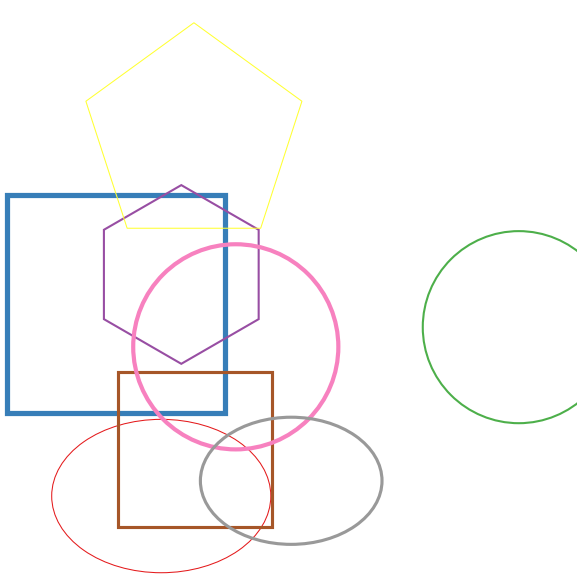[{"shape": "oval", "thickness": 0.5, "radius": 0.95, "center": [0.279, 0.14]}, {"shape": "square", "thickness": 2.5, "radius": 0.94, "center": [0.201, 0.472]}, {"shape": "circle", "thickness": 1, "radius": 0.83, "center": [0.898, 0.433]}, {"shape": "hexagon", "thickness": 1, "radius": 0.77, "center": [0.314, 0.524]}, {"shape": "pentagon", "thickness": 0.5, "radius": 0.98, "center": [0.336, 0.763]}, {"shape": "square", "thickness": 1.5, "radius": 0.67, "center": [0.338, 0.221]}, {"shape": "circle", "thickness": 2, "radius": 0.89, "center": [0.408, 0.399]}, {"shape": "oval", "thickness": 1.5, "radius": 0.79, "center": [0.504, 0.167]}]